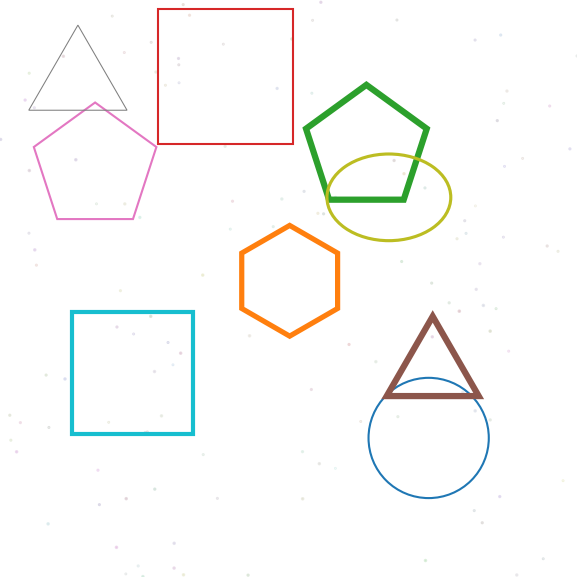[{"shape": "circle", "thickness": 1, "radius": 0.52, "center": [0.742, 0.241]}, {"shape": "hexagon", "thickness": 2.5, "radius": 0.48, "center": [0.502, 0.513]}, {"shape": "pentagon", "thickness": 3, "radius": 0.55, "center": [0.634, 0.742]}, {"shape": "square", "thickness": 1, "radius": 0.59, "center": [0.39, 0.867]}, {"shape": "triangle", "thickness": 3, "radius": 0.46, "center": [0.749, 0.359]}, {"shape": "pentagon", "thickness": 1, "radius": 0.56, "center": [0.165, 0.71]}, {"shape": "triangle", "thickness": 0.5, "radius": 0.49, "center": [0.135, 0.857]}, {"shape": "oval", "thickness": 1.5, "radius": 0.54, "center": [0.673, 0.657]}, {"shape": "square", "thickness": 2, "radius": 0.52, "center": [0.229, 0.353]}]